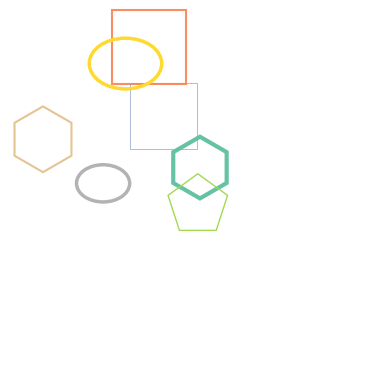[{"shape": "hexagon", "thickness": 3, "radius": 0.4, "center": [0.519, 0.565]}, {"shape": "square", "thickness": 1.5, "radius": 0.48, "center": [0.387, 0.878]}, {"shape": "square", "thickness": 0.5, "radius": 0.43, "center": [0.425, 0.699]}, {"shape": "pentagon", "thickness": 1, "radius": 0.41, "center": [0.514, 0.467]}, {"shape": "oval", "thickness": 2.5, "radius": 0.47, "center": [0.326, 0.835]}, {"shape": "hexagon", "thickness": 1.5, "radius": 0.43, "center": [0.112, 0.638]}, {"shape": "oval", "thickness": 2.5, "radius": 0.35, "center": [0.268, 0.524]}]